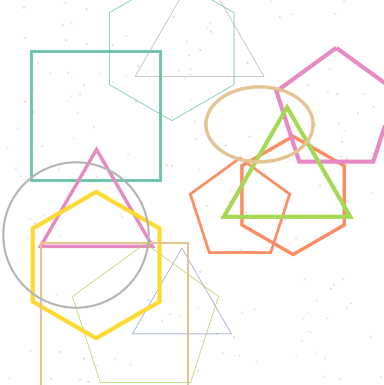[{"shape": "hexagon", "thickness": 0.5, "radius": 0.94, "center": [0.446, 0.874]}, {"shape": "square", "thickness": 2, "radius": 0.84, "center": [0.248, 0.7]}, {"shape": "hexagon", "thickness": 2.5, "radius": 0.77, "center": [0.761, 0.492]}, {"shape": "pentagon", "thickness": 2, "radius": 0.68, "center": [0.623, 0.454]}, {"shape": "triangle", "thickness": 0.5, "radius": 0.74, "center": [0.473, 0.207]}, {"shape": "pentagon", "thickness": 3, "radius": 0.82, "center": [0.873, 0.712]}, {"shape": "triangle", "thickness": 2.5, "radius": 0.84, "center": [0.251, 0.444]}, {"shape": "triangle", "thickness": 3, "radius": 0.95, "center": [0.746, 0.532]}, {"shape": "pentagon", "thickness": 0.5, "radius": 1.0, "center": [0.378, 0.168]}, {"shape": "hexagon", "thickness": 3, "radius": 0.95, "center": [0.25, 0.311]}, {"shape": "square", "thickness": 1.5, "radius": 0.96, "center": [0.297, 0.178]}, {"shape": "oval", "thickness": 2.5, "radius": 0.7, "center": [0.674, 0.677]}, {"shape": "circle", "thickness": 1.5, "radius": 0.94, "center": [0.197, 0.39]}, {"shape": "triangle", "thickness": 0.5, "radius": 0.97, "center": [0.518, 0.898]}]